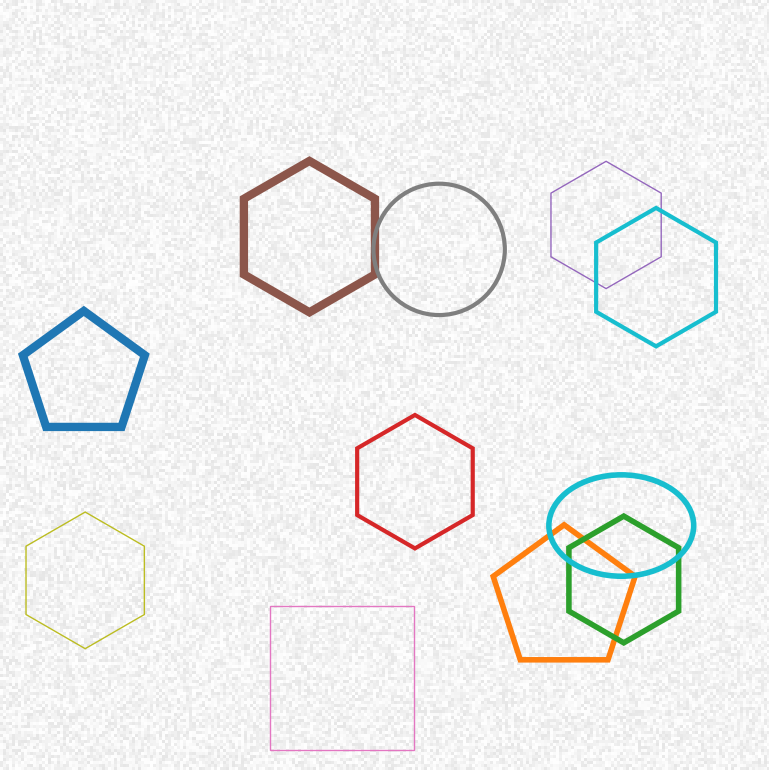[{"shape": "pentagon", "thickness": 3, "radius": 0.42, "center": [0.109, 0.513]}, {"shape": "pentagon", "thickness": 2, "radius": 0.48, "center": [0.733, 0.222]}, {"shape": "hexagon", "thickness": 2, "radius": 0.41, "center": [0.81, 0.247]}, {"shape": "hexagon", "thickness": 1.5, "radius": 0.43, "center": [0.539, 0.374]}, {"shape": "hexagon", "thickness": 0.5, "radius": 0.41, "center": [0.787, 0.708]}, {"shape": "hexagon", "thickness": 3, "radius": 0.49, "center": [0.402, 0.693]}, {"shape": "square", "thickness": 0.5, "radius": 0.47, "center": [0.444, 0.12]}, {"shape": "circle", "thickness": 1.5, "radius": 0.43, "center": [0.57, 0.676]}, {"shape": "hexagon", "thickness": 0.5, "radius": 0.44, "center": [0.111, 0.246]}, {"shape": "hexagon", "thickness": 1.5, "radius": 0.45, "center": [0.852, 0.64]}, {"shape": "oval", "thickness": 2, "radius": 0.47, "center": [0.807, 0.317]}]